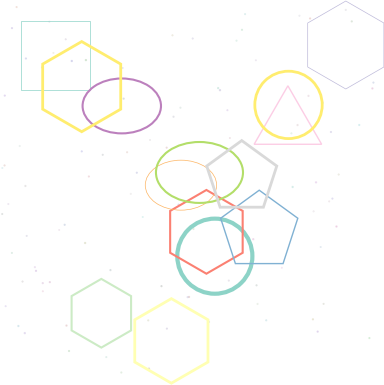[{"shape": "circle", "thickness": 3, "radius": 0.49, "center": [0.558, 0.335]}, {"shape": "square", "thickness": 0.5, "radius": 0.45, "center": [0.143, 0.855]}, {"shape": "hexagon", "thickness": 2, "radius": 0.55, "center": [0.445, 0.115]}, {"shape": "hexagon", "thickness": 0.5, "radius": 0.57, "center": [0.898, 0.883]}, {"shape": "hexagon", "thickness": 1.5, "radius": 0.54, "center": [0.536, 0.398]}, {"shape": "pentagon", "thickness": 1, "radius": 0.53, "center": [0.673, 0.401]}, {"shape": "oval", "thickness": 0.5, "radius": 0.46, "center": [0.47, 0.519]}, {"shape": "oval", "thickness": 1.5, "radius": 0.57, "center": [0.518, 0.552]}, {"shape": "triangle", "thickness": 1, "radius": 0.51, "center": [0.748, 0.676]}, {"shape": "pentagon", "thickness": 2, "radius": 0.48, "center": [0.628, 0.539]}, {"shape": "oval", "thickness": 1.5, "radius": 0.51, "center": [0.316, 0.725]}, {"shape": "hexagon", "thickness": 1.5, "radius": 0.45, "center": [0.263, 0.186]}, {"shape": "circle", "thickness": 2, "radius": 0.44, "center": [0.749, 0.728]}, {"shape": "hexagon", "thickness": 2, "radius": 0.59, "center": [0.212, 0.775]}]